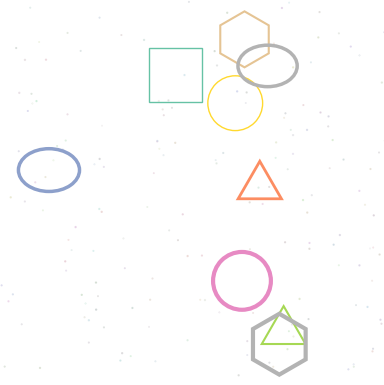[{"shape": "square", "thickness": 1, "radius": 0.34, "center": [0.456, 0.805]}, {"shape": "triangle", "thickness": 2, "radius": 0.32, "center": [0.675, 0.516]}, {"shape": "oval", "thickness": 2.5, "radius": 0.4, "center": [0.127, 0.558]}, {"shape": "circle", "thickness": 3, "radius": 0.38, "center": [0.629, 0.27]}, {"shape": "triangle", "thickness": 1.5, "radius": 0.33, "center": [0.737, 0.139]}, {"shape": "circle", "thickness": 1, "radius": 0.36, "center": [0.611, 0.732]}, {"shape": "hexagon", "thickness": 1.5, "radius": 0.36, "center": [0.635, 0.898]}, {"shape": "hexagon", "thickness": 3, "radius": 0.39, "center": [0.725, 0.106]}, {"shape": "oval", "thickness": 2.5, "radius": 0.38, "center": [0.695, 0.829]}]